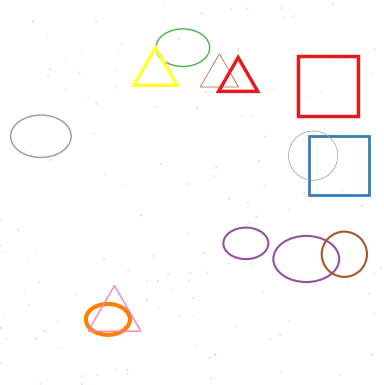[{"shape": "square", "thickness": 2.5, "radius": 0.39, "center": [0.853, 0.776]}, {"shape": "triangle", "thickness": 2.5, "radius": 0.29, "center": [0.619, 0.792]}, {"shape": "square", "thickness": 2, "radius": 0.39, "center": [0.88, 0.57]}, {"shape": "oval", "thickness": 1, "radius": 0.35, "center": [0.475, 0.876]}, {"shape": "oval", "thickness": 1.5, "radius": 0.43, "center": [0.795, 0.327]}, {"shape": "oval", "thickness": 1.5, "radius": 0.29, "center": [0.639, 0.368]}, {"shape": "oval", "thickness": 3, "radius": 0.29, "center": [0.28, 0.17]}, {"shape": "triangle", "thickness": 2.5, "radius": 0.32, "center": [0.405, 0.811]}, {"shape": "triangle", "thickness": 0.5, "radius": 0.29, "center": [0.57, 0.803]}, {"shape": "circle", "thickness": 1.5, "radius": 0.29, "center": [0.894, 0.34]}, {"shape": "triangle", "thickness": 1, "radius": 0.4, "center": [0.297, 0.179]}, {"shape": "oval", "thickness": 1, "radius": 0.39, "center": [0.106, 0.646]}, {"shape": "circle", "thickness": 0.5, "radius": 0.32, "center": [0.814, 0.596]}]